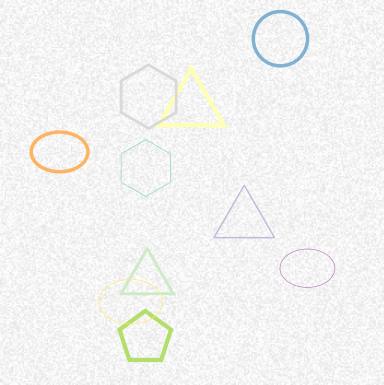[{"shape": "hexagon", "thickness": 0.5, "radius": 0.37, "center": [0.379, 0.564]}, {"shape": "triangle", "thickness": 3, "radius": 0.49, "center": [0.497, 0.724]}, {"shape": "triangle", "thickness": 1, "radius": 0.45, "center": [0.634, 0.428]}, {"shape": "circle", "thickness": 2.5, "radius": 0.35, "center": [0.728, 0.9]}, {"shape": "oval", "thickness": 2.5, "radius": 0.37, "center": [0.155, 0.605]}, {"shape": "pentagon", "thickness": 3, "radius": 0.35, "center": [0.377, 0.122]}, {"shape": "hexagon", "thickness": 2, "radius": 0.41, "center": [0.386, 0.749]}, {"shape": "oval", "thickness": 0.5, "radius": 0.36, "center": [0.798, 0.303]}, {"shape": "triangle", "thickness": 2, "radius": 0.39, "center": [0.382, 0.276]}, {"shape": "oval", "thickness": 0.5, "radius": 0.41, "center": [0.34, 0.216]}]